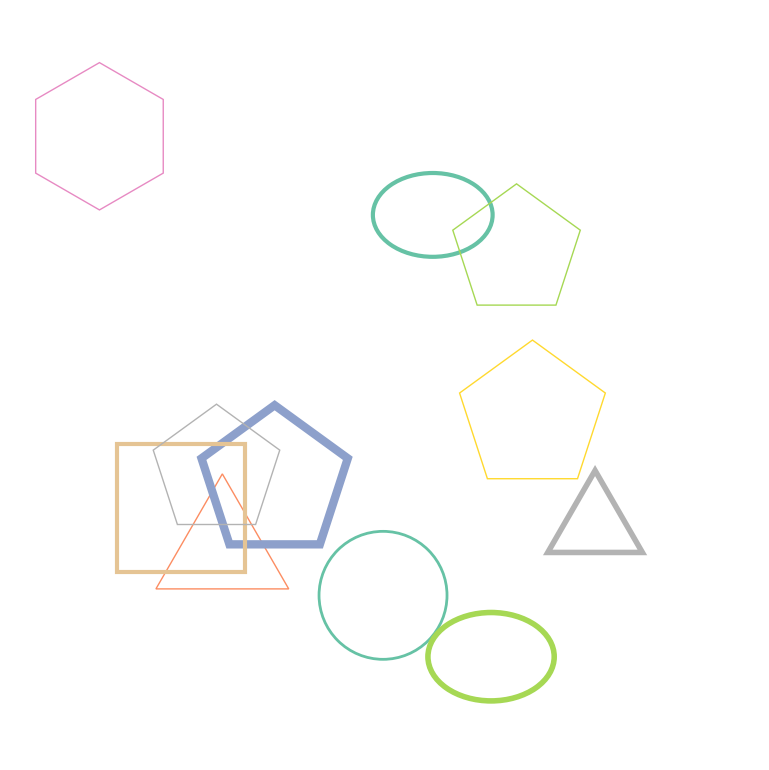[{"shape": "oval", "thickness": 1.5, "radius": 0.39, "center": [0.562, 0.721]}, {"shape": "circle", "thickness": 1, "radius": 0.42, "center": [0.497, 0.227]}, {"shape": "triangle", "thickness": 0.5, "radius": 0.5, "center": [0.289, 0.285]}, {"shape": "pentagon", "thickness": 3, "radius": 0.5, "center": [0.357, 0.374]}, {"shape": "hexagon", "thickness": 0.5, "radius": 0.48, "center": [0.129, 0.823]}, {"shape": "oval", "thickness": 2, "radius": 0.41, "center": [0.638, 0.147]}, {"shape": "pentagon", "thickness": 0.5, "radius": 0.44, "center": [0.671, 0.674]}, {"shape": "pentagon", "thickness": 0.5, "radius": 0.5, "center": [0.692, 0.459]}, {"shape": "square", "thickness": 1.5, "radius": 0.42, "center": [0.235, 0.34]}, {"shape": "pentagon", "thickness": 0.5, "radius": 0.43, "center": [0.281, 0.389]}, {"shape": "triangle", "thickness": 2, "radius": 0.35, "center": [0.773, 0.318]}]